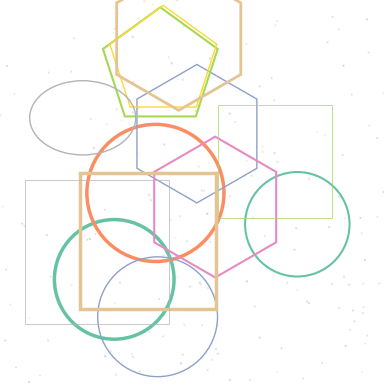[{"shape": "circle", "thickness": 2.5, "radius": 0.78, "center": [0.297, 0.274]}, {"shape": "circle", "thickness": 1.5, "radius": 0.68, "center": [0.772, 0.417]}, {"shape": "circle", "thickness": 2.5, "radius": 0.89, "center": [0.404, 0.499]}, {"shape": "circle", "thickness": 1, "radius": 0.78, "center": [0.409, 0.177]}, {"shape": "hexagon", "thickness": 1, "radius": 0.9, "center": [0.511, 0.653]}, {"shape": "hexagon", "thickness": 1.5, "radius": 0.91, "center": [0.559, 0.462]}, {"shape": "pentagon", "thickness": 1.5, "radius": 0.78, "center": [0.416, 0.824]}, {"shape": "square", "thickness": 0.5, "radius": 0.74, "center": [0.715, 0.581]}, {"shape": "pentagon", "thickness": 1, "radius": 0.73, "center": [0.424, 0.84]}, {"shape": "square", "thickness": 2.5, "radius": 0.88, "center": [0.384, 0.374]}, {"shape": "hexagon", "thickness": 2, "radius": 0.93, "center": [0.464, 0.9]}, {"shape": "oval", "thickness": 1, "radius": 0.69, "center": [0.215, 0.694]}, {"shape": "square", "thickness": 0.5, "radius": 0.94, "center": [0.252, 0.345]}]